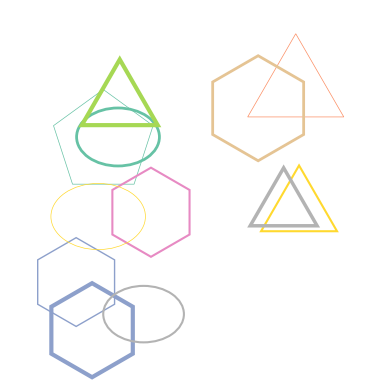[{"shape": "pentagon", "thickness": 0.5, "radius": 0.68, "center": [0.268, 0.632]}, {"shape": "oval", "thickness": 2, "radius": 0.54, "center": [0.307, 0.644]}, {"shape": "triangle", "thickness": 0.5, "radius": 0.72, "center": [0.768, 0.768]}, {"shape": "hexagon", "thickness": 1, "radius": 0.58, "center": [0.198, 0.267]}, {"shape": "hexagon", "thickness": 3, "radius": 0.61, "center": [0.239, 0.142]}, {"shape": "hexagon", "thickness": 1.5, "radius": 0.58, "center": [0.392, 0.449]}, {"shape": "triangle", "thickness": 3, "radius": 0.57, "center": [0.311, 0.732]}, {"shape": "oval", "thickness": 0.5, "radius": 0.61, "center": [0.255, 0.438]}, {"shape": "triangle", "thickness": 1.5, "radius": 0.57, "center": [0.777, 0.456]}, {"shape": "hexagon", "thickness": 2, "radius": 0.68, "center": [0.671, 0.719]}, {"shape": "triangle", "thickness": 2.5, "radius": 0.5, "center": [0.737, 0.464]}, {"shape": "oval", "thickness": 1.5, "radius": 0.52, "center": [0.373, 0.184]}]